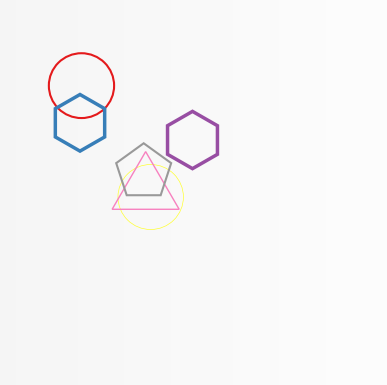[{"shape": "circle", "thickness": 1.5, "radius": 0.42, "center": [0.21, 0.778]}, {"shape": "hexagon", "thickness": 2.5, "radius": 0.37, "center": [0.206, 0.681]}, {"shape": "hexagon", "thickness": 2.5, "radius": 0.37, "center": [0.497, 0.636]}, {"shape": "circle", "thickness": 0.5, "radius": 0.42, "center": [0.389, 0.488]}, {"shape": "triangle", "thickness": 1, "radius": 0.5, "center": [0.376, 0.506]}, {"shape": "pentagon", "thickness": 1.5, "radius": 0.37, "center": [0.371, 0.553]}]